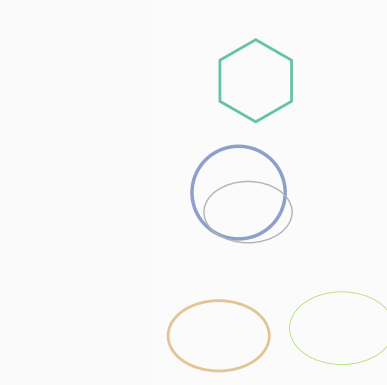[{"shape": "hexagon", "thickness": 2, "radius": 0.53, "center": [0.66, 0.79]}, {"shape": "circle", "thickness": 2.5, "radius": 0.6, "center": [0.616, 0.5]}, {"shape": "oval", "thickness": 0.5, "radius": 0.67, "center": [0.882, 0.148]}, {"shape": "oval", "thickness": 2, "radius": 0.65, "center": [0.564, 0.128]}, {"shape": "oval", "thickness": 1, "radius": 0.57, "center": [0.64, 0.449]}]